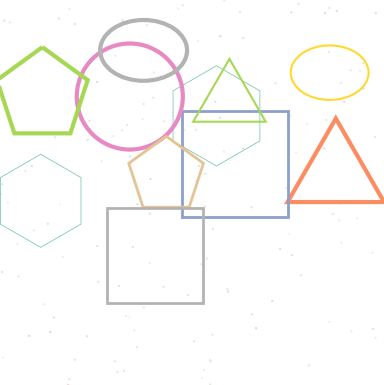[{"shape": "hexagon", "thickness": 0.5, "radius": 0.65, "center": [0.562, 0.699]}, {"shape": "hexagon", "thickness": 0.5, "radius": 0.6, "center": [0.106, 0.478]}, {"shape": "triangle", "thickness": 3, "radius": 0.72, "center": [0.872, 0.548]}, {"shape": "square", "thickness": 2, "radius": 0.69, "center": [0.61, 0.574]}, {"shape": "circle", "thickness": 3, "radius": 0.69, "center": [0.337, 0.749]}, {"shape": "triangle", "thickness": 1.5, "radius": 0.54, "center": [0.596, 0.738]}, {"shape": "pentagon", "thickness": 3, "radius": 0.62, "center": [0.11, 0.754]}, {"shape": "oval", "thickness": 1.5, "radius": 0.51, "center": [0.856, 0.811]}, {"shape": "pentagon", "thickness": 2, "radius": 0.51, "center": [0.431, 0.544]}, {"shape": "oval", "thickness": 3, "radius": 0.56, "center": [0.373, 0.869]}, {"shape": "square", "thickness": 2, "radius": 0.62, "center": [0.403, 0.337]}]